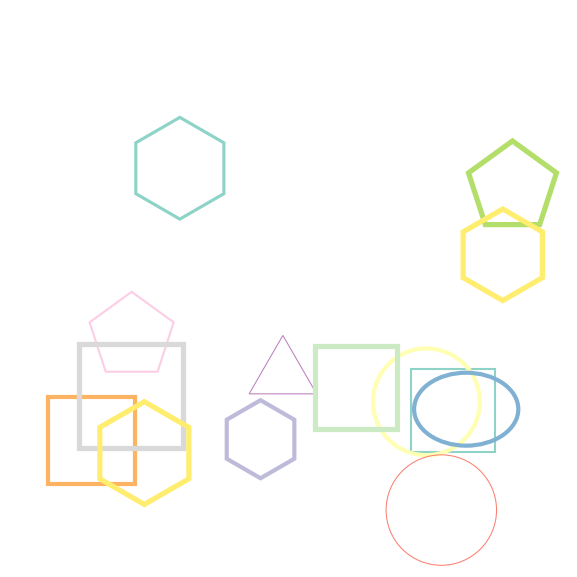[{"shape": "square", "thickness": 1, "radius": 0.36, "center": [0.784, 0.288]}, {"shape": "hexagon", "thickness": 1.5, "radius": 0.44, "center": [0.311, 0.708]}, {"shape": "circle", "thickness": 2, "radius": 0.46, "center": [0.738, 0.303]}, {"shape": "hexagon", "thickness": 2, "radius": 0.34, "center": [0.451, 0.239]}, {"shape": "circle", "thickness": 0.5, "radius": 0.48, "center": [0.764, 0.116]}, {"shape": "oval", "thickness": 2, "radius": 0.45, "center": [0.807, 0.291]}, {"shape": "square", "thickness": 2, "radius": 0.38, "center": [0.159, 0.236]}, {"shape": "pentagon", "thickness": 2.5, "radius": 0.4, "center": [0.887, 0.675]}, {"shape": "pentagon", "thickness": 1, "radius": 0.38, "center": [0.228, 0.417]}, {"shape": "square", "thickness": 2.5, "radius": 0.45, "center": [0.227, 0.313]}, {"shape": "triangle", "thickness": 0.5, "radius": 0.34, "center": [0.49, 0.351]}, {"shape": "square", "thickness": 2.5, "radius": 0.36, "center": [0.617, 0.328]}, {"shape": "hexagon", "thickness": 2.5, "radius": 0.4, "center": [0.871, 0.558]}, {"shape": "hexagon", "thickness": 2.5, "radius": 0.45, "center": [0.25, 0.215]}]